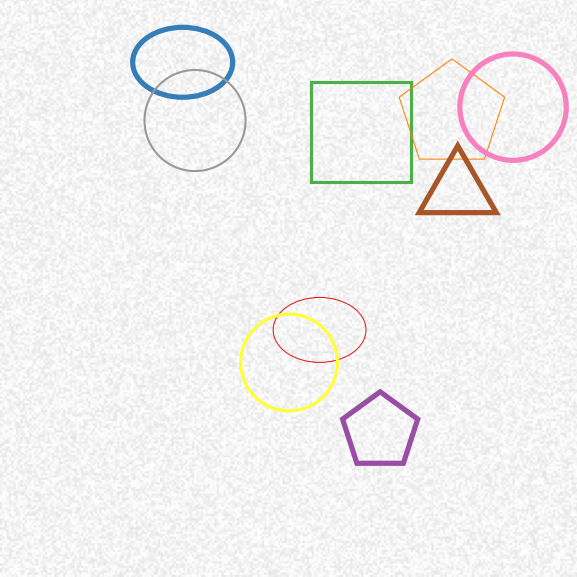[{"shape": "oval", "thickness": 0.5, "radius": 0.4, "center": [0.553, 0.428]}, {"shape": "oval", "thickness": 2.5, "radius": 0.43, "center": [0.316, 0.891]}, {"shape": "square", "thickness": 1.5, "radius": 0.43, "center": [0.625, 0.771]}, {"shape": "pentagon", "thickness": 2.5, "radius": 0.34, "center": [0.658, 0.252]}, {"shape": "pentagon", "thickness": 0.5, "radius": 0.48, "center": [0.783, 0.801]}, {"shape": "circle", "thickness": 1.5, "radius": 0.42, "center": [0.501, 0.371]}, {"shape": "triangle", "thickness": 2.5, "radius": 0.39, "center": [0.793, 0.67]}, {"shape": "circle", "thickness": 2.5, "radius": 0.46, "center": [0.888, 0.814]}, {"shape": "circle", "thickness": 1, "radius": 0.44, "center": [0.338, 0.79]}]